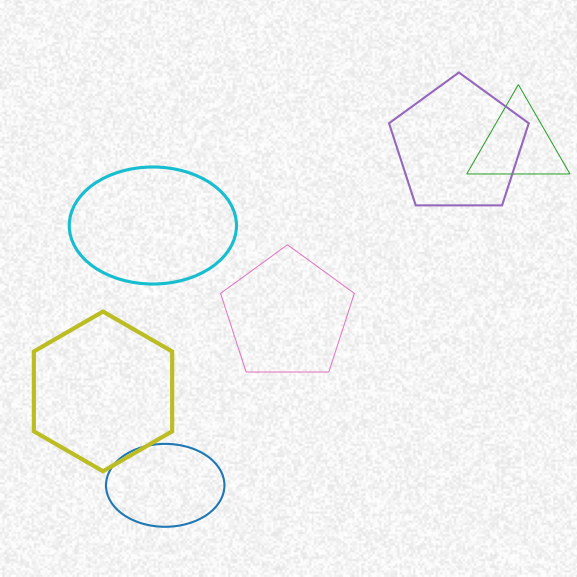[{"shape": "oval", "thickness": 1, "radius": 0.51, "center": [0.286, 0.159]}, {"shape": "triangle", "thickness": 0.5, "radius": 0.52, "center": [0.898, 0.749]}, {"shape": "pentagon", "thickness": 1, "radius": 0.64, "center": [0.795, 0.746]}, {"shape": "pentagon", "thickness": 0.5, "radius": 0.61, "center": [0.498, 0.453]}, {"shape": "hexagon", "thickness": 2, "radius": 0.69, "center": [0.178, 0.321]}, {"shape": "oval", "thickness": 1.5, "radius": 0.72, "center": [0.265, 0.609]}]